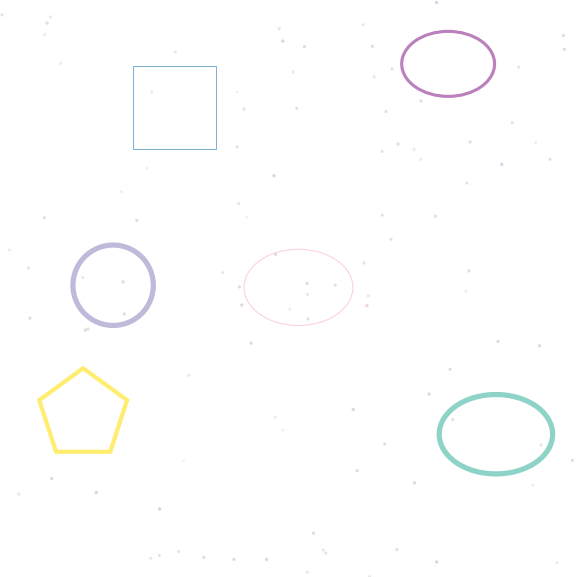[{"shape": "oval", "thickness": 2.5, "radius": 0.49, "center": [0.859, 0.247]}, {"shape": "circle", "thickness": 2.5, "radius": 0.35, "center": [0.196, 0.505]}, {"shape": "square", "thickness": 0.5, "radius": 0.36, "center": [0.302, 0.813]}, {"shape": "oval", "thickness": 0.5, "radius": 0.47, "center": [0.517, 0.501]}, {"shape": "oval", "thickness": 1.5, "radius": 0.4, "center": [0.776, 0.889]}, {"shape": "pentagon", "thickness": 2, "radius": 0.4, "center": [0.144, 0.282]}]